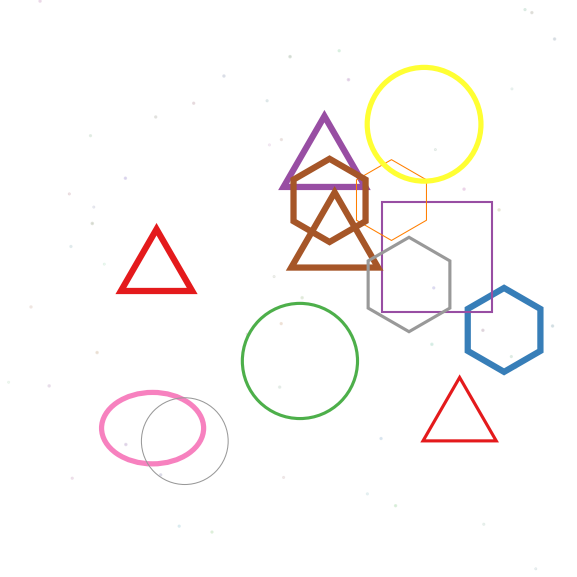[{"shape": "triangle", "thickness": 1.5, "radius": 0.37, "center": [0.796, 0.272]}, {"shape": "triangle", "thickness": 3, "radius": 0.36, "center": [0.271, 0.531]}, {"shape": "hexagon", "thickness": 3, "radius": 0.36, "center": [0.873, 0.428]}, {"shape": "circle", "thickness": 1.5, "radius": 0.5, "center": [0.519, 0.374]}, {"shape": "square", "thickness": 1, "radius": 0.48, "center": [0.757, 0.554]}, {"shape": "triangle", "thickness": 3, "radius": 0.41, "center": [0.562, 0.716]}, {"shape": "hexagon", "thickness": 0.5, "radius": 0.35, "center": [0.678, 0.653]}, {"shape": "circle", "thickness": 2.5, "radius": 0.49, "center": [0.734, 0.784]}, {"shape": "triangle", "thickness": 3, "radius": 0.43, "center": [0.579, 0.579]}, {"shape": "hexagon", "thickness": 3, "radius": 0.36, "center": [0.571, 0.652]}, {"shape": "oval", "thickness": 2.5, "radius": 0.44, "center": [0.264, 0.258]}, {"shape": "hexagon", "thickness": 1.5, "radius": 0.41, "center": [0.708, 0.507]}, {"shape": "circle", "thickness": 0.5, "radius": 0.38, "center": [0.32, 0.235]}]